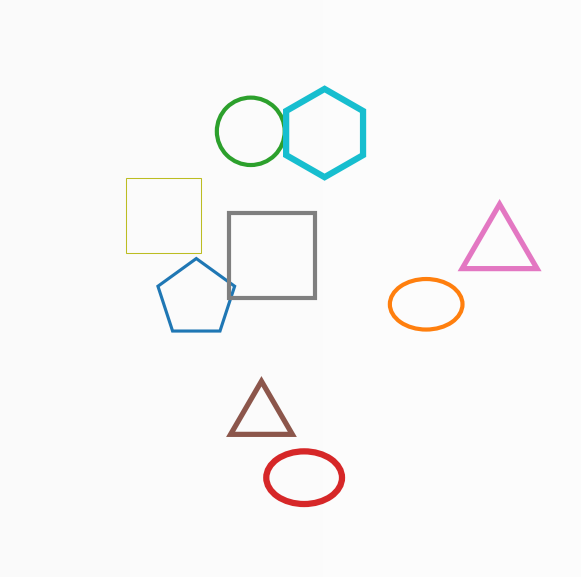[{"shape": "pentagon", "thickness": 1.5, "radius": 0.35, "center": [0.338, 0.482]}, {"shape": "oval", "thickness": 2, "radius": 0.31, "center": [0.733, 0.472]}, {"shape": "circle", "thickness": 2, "radius": 0.29, "center": [0.431, 0.772]}, {"shape": "oval", "thickness": 3, "radius": 0.33, "center": [0.523, 0.172]}, {"shape": "triangle", "thickness": 2.5, "radius": 0.31, "center": [0.45, 0.278]}, {"shape": "triangle", "thickness": 2.5, "radius": 0.37, "center": [0.86, 0.571]}, {"shape": "square", "thickness": 2, "radius": 0.37, "center": [0.468, 0.557]}, {"shape": "square", "thickness": 0.5, "radius": 0.32, "center": [0.281, 0.626]}, {"shape": "hexagon", "thickness": 3, "radius": 0.38, "center": [0.558, 0.769]}]